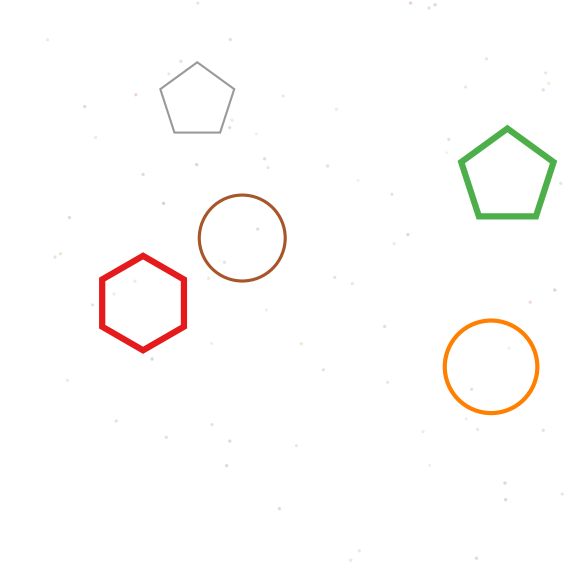[{"shape": "hexagon", "thickness": 3, "radius": 0.41, "center": [0.248, 0.474]}, {"shape": "pentagon", "thickness": 3, "radius": 0.42, "center": [0.879, 0.692]}, {"shape": "circle", "thickness": 2, "radius": 0.4, "center": [0.85, 0.364]}, {"shape": "circle", "thickness": 1.5, "radius": 0.37, "center": [0.419, 0.587]}, {"shape": "pentagon", "thickness": 1, "radius": 0.34, "center": [0.342, 0.824]}]